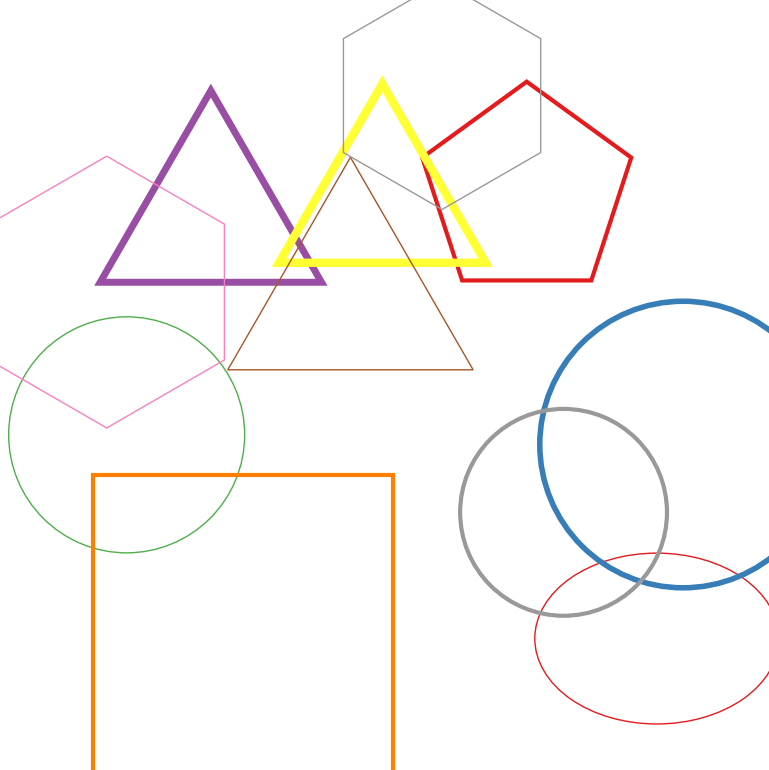[{"shape": "oval", "thickness": 0.5, "radius": 0.79, "center": [0.853, 0.171]}, {"shape": "pentagon", "thickness": 1.5, "radius": 0.71, "center": [0.684, 0.751]}, {"shape": "circle", "thickness": 2, "radius": 0.93, "center": [0.887, 0.423]}, {"shape": "circle", "thickness": 0.5, "radius": 0.77, "center": [0.164, 0.435]}, {"shape": "triangle", "thickness": 2.5, "radius": 0.83, "center": [0.274, 0.716]}, {"shape": "square", "thickness": 1.5, "radius": 0.97, "center": [0.316, 0.188]}, {"shape": "triangle", "thickness": 3, "radius": 0.77, "center": [0.497, 0.736]}, {"shape": "triangle", "thickness": 0.5, "radius": 0.92, "center": [0.455, 0.612]}, {"shape": "hexagon", "thickness": 0.5, "radius": 0.88, "center": [0.139, 0.621]}, {"shape": "circle", "thickness": 1.5, "radius": 0.67, "center": [0.732, 0.335]}, {"shape": "hexagon", "thickness": 0.5, "radius": 0.74, "center": [0.574, 0.876]}]